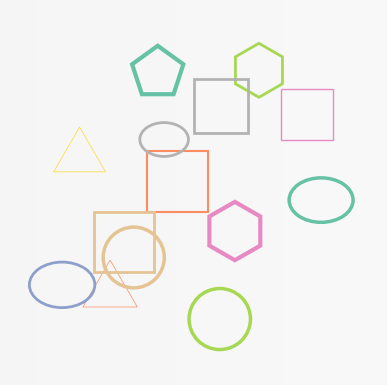[{"shape": "pentagon", "thickness": 3, "radius": 0.35, "center": [0.407, 0.812]}, {"shape": "oval", "thickness": 2.5, "radius": 0.41, "center": [0.829, 0.48]}, {"shape": "square", "thickness": 1.5, "radius": 0.39, "center": [0.457, 0.528]}, {"shape": "triangle", "thickness": 0.5, "radius": 0.41, "center": [0.284, 0.243]}, {"shape": "oval", "thickness": 2, "radius": 0.42, "center": [0.16, 0.26]}, {"shape": "square", "thickness": 1, "radius": 0.33, "center": [0.793, 0.702]}, {"shape": "hexagon", "thickness": 3, "radius": 0.38, "center": [0.606, 0.4]}, {"shape": "hexagon", "thickness": 2, "radius": 0.35, "center": [0.668, 0.817]}, {"shape": "circle", "thickness": 2.5, "radius": 0.4, "center": [0.567, 0.171]}, {"shape": "triangle", "thickness": 0.5, "radius": 0.39, "center": [0.206, 0.592]}, {"shape": "square", "thickness": 2, "radius": 0.39, "center": [0.321, 0.372]}, {"shape": "circle", "thickness": 2.5, "radius": 0.39, "center": [0.345, 0.331]}, {"shape": "oval", "thickness": 2, "radius": 0.31, "center": [0.424, 0.638]}, {"shape": "square", "thickness": 2, "radius": 0.35, "center": [0.569, 0.725]}]